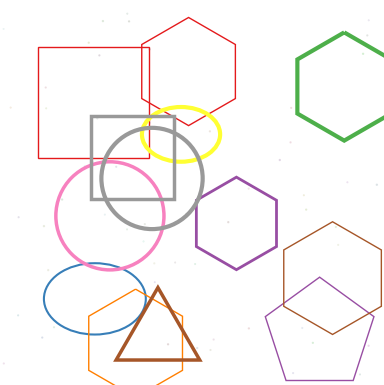[{"shape": "square", "thickness": 1, "radius": 0.73, "center": [0.243, 0.734]}, {"shape": "hexagon", "thickness": 1, "radius": 0.7, "center": [0.49, 0.814]}, {"shape": "oval", "thickness": 1.5, "radius": 0.66, "center": [0.246, 0.224]}, {"shape": "hexagon", "thickness": 3, "radius": 0.7, "center": [0.894, 0.775]}, {"shape": "pentagon", "thickness": 1, "radius": 0.74, "center": [0.83, 0.132]}, {"shape": "hexagon", "thickness": 2, "radius": 0.6, "center": [0.614, 0.42]}, {"shape": "hexagon", "thickness": 1, "radius": 0.7, "center": [0.352, 0.108]}, {"shape": "oval", "thickness": 3, "radius": 0.51, "center": [0.47, 0.651]}, {"shape": "hexagon", "thickness": 1, "radius": 0.73, "center": [0.864, 0.278]}, {"shape": "triangle", "thickness": 2.5, "radius": 0.63, "center": [0.41, 0.128]}, {"shape": "circle", "thickness": 2.5, "radius": 0.7, "center": [0.285, 0.439]}, {"shape": "square", "thickness": 2.5, "radius": 0.54, "center": [0.344, 0.59]}, {"shape": "circle", "thickness": 3, "radius": 0.66, "center": [0.395, 0.536]}]